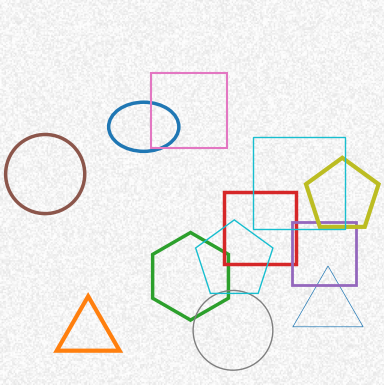[{"shape": "triangle", "thickness": 0.5, "radius": 0.53, "center": [0.852, 0.204]}, {"shape": "oval", "thickness": 2.5, "radius": 0.46, "center": [0.373, 0.671]}, {"shape": "triangle", "thickness": 3, "radius": 0.47, "center": [0.229, 0.136]}, {"shape": "hexagon", "thickness": 2.5, "radius": 0.57, "center": [0.495, 0.282]}, {"shape": "square", "thickness": 2.5, "radius": 0.47, "center": [0.675, 0.408]}, {"shape": "square", "thickness": 2, "radius": 0.41, "center": [0.841, 0.342]}, {"shape": "circle", "thickness": 2.5, "radius": 0.51, "center": [0.117, 0.548]}, {"shape": "square", "thickness": 1.5, "radius": 0.49, "center": [0.491, 0.713]}, {"shape": "circle", "thickness": 1, "radius": 0.52, "center": [0.605, 0.142]}, {"shape": "pentagon", "thickness": 3, "radius": 0.5, "center": [0.889, 0.491]}, {"shape": "square", "thickness": 1, "radius": 0.6, "center": [0.776, 0.525]}, {"shape": "pentagon", "thickness": 1, "radius": 0.53, "center": [0.609, 0.323]}]